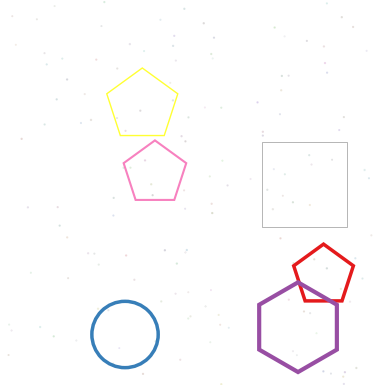[{"shape": "pentagon", "thickness": 2.5, "radius": 0.41, "center": [0.84, 0.284]}, {"shape": "circle", "thickness": 2.5, "radius": 0.43, "center": [0.325, 0.131]}, {"shape": "hexagon", "thickness": 3, "radius": 0.58, "center": [0.774, 0.15]}, {"shape": "pentagon", "thickness": 1, "radius": 0.48, "center": [0.37, 0.726]}, {"shape": "pentagon", "thickness": 1.5, "radius": 0.43, "center": [0.402, 0.55]}, {"shape": "square", "thickness": 0.5, "radius": 0.56, "center": [0.791, 0.52]}]